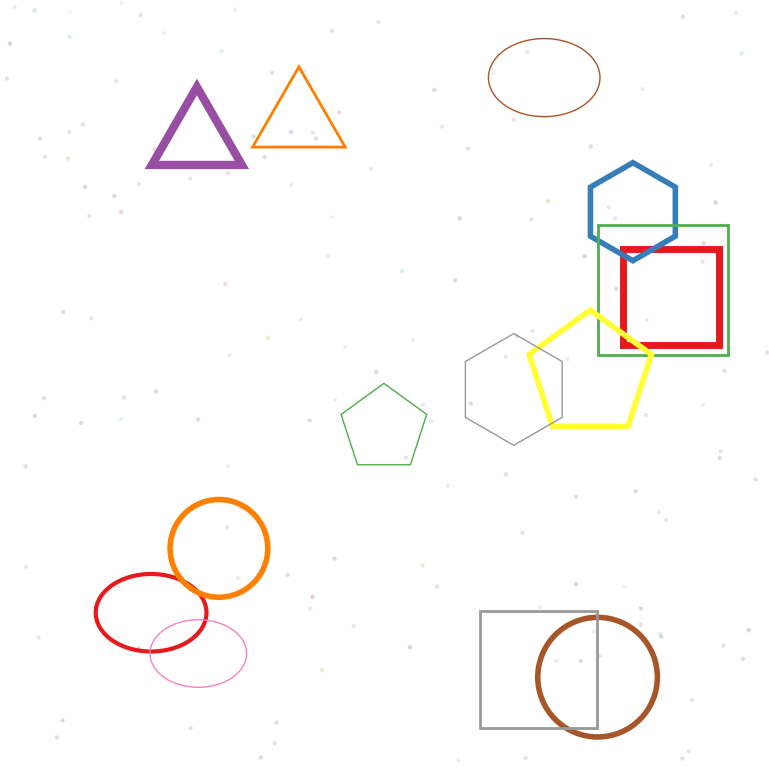[{"shape": "square", "thickness": 2.5, "radius": 0.31, "center": [0.871, 0.614]}, {"shape": "oval", "thickness": 1.5, "radius": 0.36, "center": [0.196, 0.204]}, {"shape": "hexagon", "thickness": 2, "radius": 0.32, "center": [0.822, 0.725]}, {"shape": "square", "thickness": 1, "radius": 0.42, "center": [0.861, 0.623]}, {"shape": "pentagon", "thickness": 0.5, "radius": 0.29, "center": [0.499, 0.444]}, {"shape": "triangle", "thickness": 3, "radius": 0.34, "center": [0.256, 0.82]}, {"shape": "triangle", "thickness": 1, "radius": 0.35, "center": [0.388, 0.844]}, {"shape": "circle", "thickness": 2, "radius": 0.32, "center": [0.284, 0.288]}, {"shape": "pentagon", "thickness": 2, "radius": 0.42, "center": [0.767, 0.514]}, {"shape": "circle", "thickness": 2, "radius": 0.39, "center": [0.776, 0.121]}, {"shape": "oval", "thickness": 0.5, "radius": 0.36, "center": [0.707, 0.899]}, {"shape": "oval", "thickness": 0.5, "radius": 0.31, "center": [0.258, 0.151]}, {"shape": "hexagon", "thickness": 0.5, "radius": 0.36, "center": [0.667, 0.494]}, {"shape": "square", "thickness": 1, "radius": 0.38, "center": [0.699, 0.131]}]